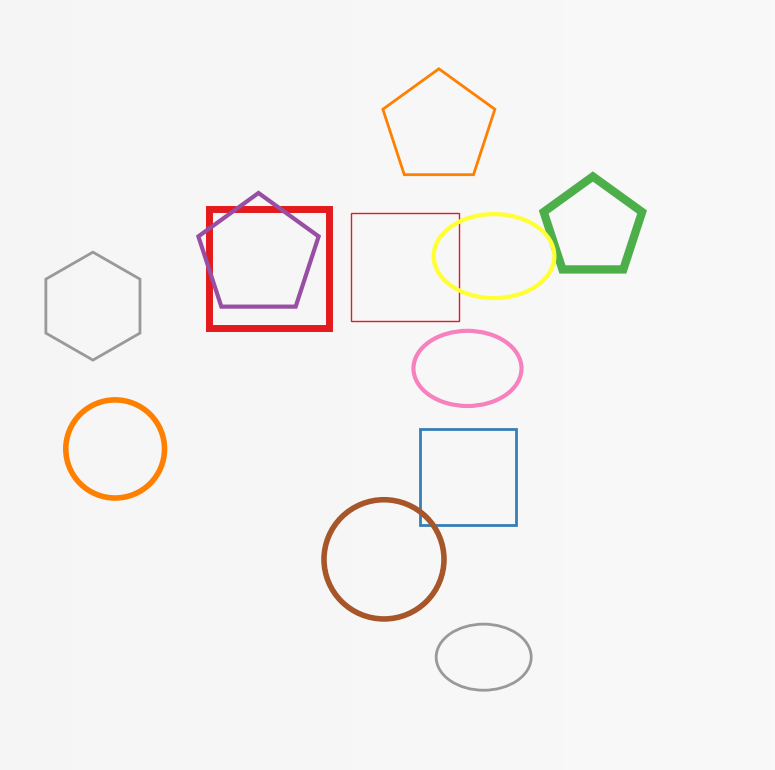[{"shape": "square", "thickness": 0.5, "radius": 0.35, "center": [0.523, 0.654]}, {"shape": "square", "thickness": 2.5, "radius": 0.38, "center": [0.347, 0.651]}, {"shape": "square", "thickness": 1, "radius": 0.31, "center": [0.604, 0.381]}, {"shape": "pentagon", "thickness": 3, "radius": 0.33, "center": [0.765, 0.704]}, {"shape": "pentagon", "thickness": 1.5, "radius": 0.41, "center": [0.334, 0.668]}, {"shape": "circle", "thickness": 2, "radius": 0.32, "center": [0.149, 0.417]}, {"shape": "pentagon", "thickness": 1, "radius": 0.38, "center": [0.566, 0.835]}, {"shape": "oval", "thickness": 1.5, "radius": 0.39, "center": [0.637, 0.667]}, {"shape": "circle", "thickness": 2, "radius": 0.39, "center": [0.495, 0.274]}, {"shape": "oval", "thickness": 1.5, "radius": 0.35, "center": [0.603, 0.522]}, {"shape": "oval", "thickness": 1, "radius": 0.31, "center": [0.624, 0.147]}, {"shape": "hexagon", "thickness": 1, "radius": 0.35, "center": [0.12, 0.602]}]